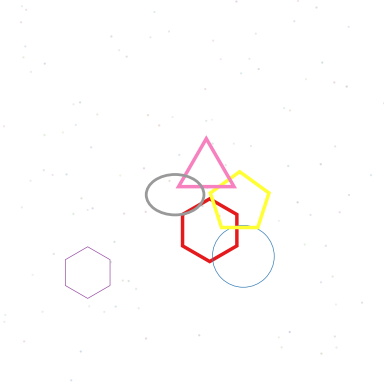[{"shape": "hexagon", "thickness": 2.5, "radius": 0.41, "center": [0.545, 0.402]}, {"shape": "circle", "thickness": 0.5, "radius": 0.4, "center": [0.632, 0.334]}, {"shape": "hexagon", "thickness": 0.5, "radius": 0.34, "center": [0.228, 0.292]}, {"shape": "pentagon", "thickness": 2.5, "radius": 0.4, "center": [0.622, 0.474]}, {"shape": "triangle", "thickness": 2.5, "radius": 0.42, "center": [0.536, 0.557]}, {"shape": "oval", "thickness": 2, "radius": 0.37, "center": [0.455, 0.494]}]